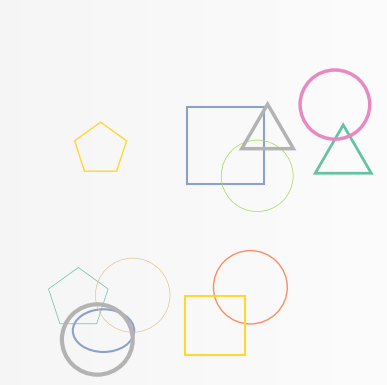[{"shape": "pentagon", "thickness": 0.5, "radius": 0.4, "center": [0.202, 0.224]}, {"shape": "triangle", "thickness": 2, "radius": 0.42, "center": [0.886, 0.592]}, {"shape": "circle", "thickness": 1, "radius": 0.48, "center": [0.646, 0.254]}, {"shape": "square", "thickness": 1.5, "radius": 0.5, "center": [0.582, 0.622]}, {"shape": "oval", "thickness": 1.5, "radius": 0.4, "center": [0.267, 0.141]}, {"shape": "circle", "thickness": 2.5, "radius": 0.45, "center": [0.864, 0.728]}, {"shape": "circle", "thickness": 0.5, "radius": 0.46, "center": [0.664, 0.543]}, {"shape": "square", "thickness": 1.5, "radius": 0.39, "center": [0.554, 0.154]}, {"shape": "pentagon", "thickness": 1, "radius": 0.35, "center": [0.26, 0.612]}, {"shape": "circle", "thickness": 0.5, "radius": 0.48, "center": [0.342, 0.233]}, {"shape": "triangle", "thickness": 2.5, "radius": 0.38, "center": [0.691, 0.652]}, {"shape": "circle", "thickness": 3, "radius": 0.46, "center": [0.251, 0.118]}]